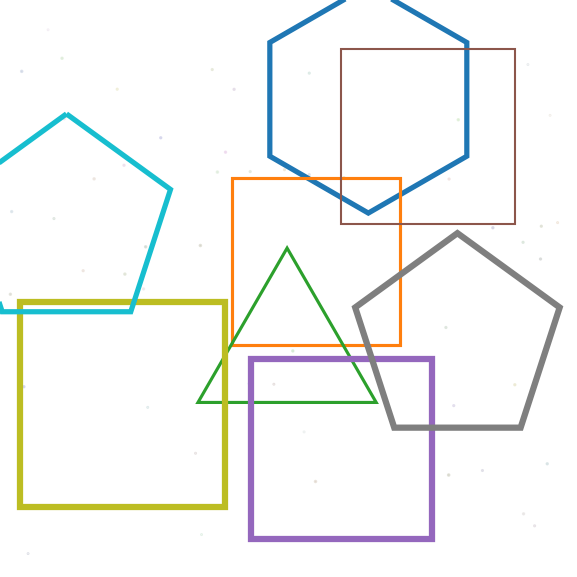[{"shape": "hexagon", "thickness": 2.5, "radius": 0.98, "center": [0.638, 0.827]}, {"shape": "square", "thickness": 1.5, "radius": 0.73, "center": [0.547, 0.546]}, {"shape": "triangle", "thickness": 1.5, "radius": 0.89, "center": [0.497, 0.391]}, {"shape": "square", "thickness": 3, "radius": 0.78, "center": [0.592, 0.222]}, {"shape": "square", "thickness": 1, "radius": 0.76, "center": [0.741, 0.763]}, {"shape": "pentagon", "thickness": 3, "radius": 0.93, "center": [0.792, 0.409]}, {"shape": "square", "thickness": 3, "radius": 0.89, "center": [0.213, 0.299]}, {"shape": "pentagon", "thickness": 2.5, "radius": 0.95, "center": [0.115, 0.613]}]